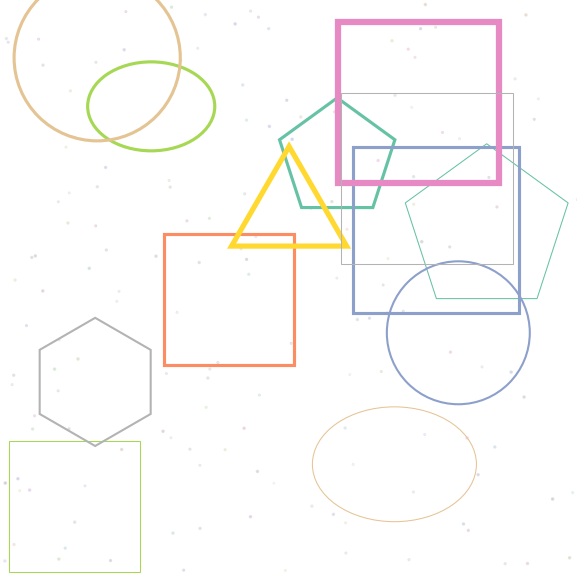[{"shape": "pentagon", "thickness": 0.5, "radius": 0.74, "center": [0.843, 0.602]}, {"shape": "pentagon", "thickness": 1.5, "radius": 0.53, "center": [0.584, 0.725]}, {"shape": "square", "thickness": 1.5, "radius": 0.57, "center": [0.397, 0.481]}, {"shape": "circle", "thickness": 1, "radius": 0.62, "center": [0.794, 0.423]}, {"shape": "square", "thickness": 1.5, "radius": 0.72, "center": [0.754, 0.601]}, {"shape": "square", "thickness": 3, "radius": 0.69, "center": [0.725, 0.821]}, {"shape": "square", "thickness": 0.5, "radius": 0.57, "center": [0.13, 0.121]}, {"shape": "oval", "thickness": 1.5, "radius": 0.55, "center": [0.262, 0.815]}, {"shape": "triangle", "thickness": 2.5, "radius": 0.57, "center": [0.501, 0.631]}, {"shape": "circle", "thickness": 1.5, "radius": 0.72, "center": [0.168, 0.899]}, {"shape": "oval", "thickness": 0.5, "radius": 0.71, "center": [0.683, 0.195]}, {"shape": "square", "thickness": 0.5, "radius": 0.74, "center": [0.739, 0.69]}, {"shape": "hexagon", "thickness": 1, "radius": 0.55, "center": [0.165, 0.338]}]